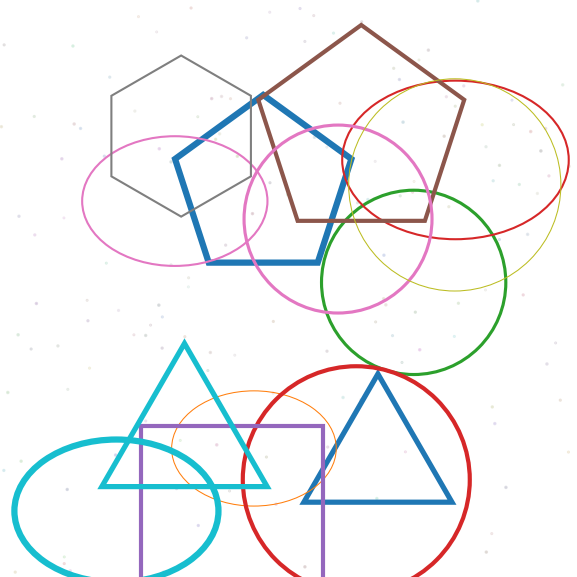[{"shape": "triangle", "thickness": 2.5, "radius": 0.74, "center": [0.654, 0.204]}, {"shape": "pentagon", "thickness": 3, "radius": 0.8, "center": [0.456, 0.674]}, {"shape": "oval", "thickness": 0.5, "radius": 0.71, "center": [0.44, 0.223]}, {"shape": "circle", "thickness": 1.5, "radius": 0.8, "center": [0.716, 0.51]}, {"shape": "oval", "thickness": 1, "radius": 0.98, "center": [0.789, 0.722]}, {"shape": "circle", "thickness": 2, "radius": 0.98, "center": [0.617, 0.168]}, {"shape": "square", "thickness": 2, "radius": 0.79, "center": [0.402, 0.104]}, {"shape": "pentagon", "thickness": 2, "radius": 0.94, "center": [0.626, 0.768]}, {"shape": "oval", "thickness": 1, "radius": 0.8, "center": [0.303, 0.651]}, {"shape": "circle", "thickness": 1.5, "radius": 0.81, "center": [0.585, 0.62]}, {"shape": "hexagon", "thickness": 1, "radius": 0.7, "center": [0.314, 0.764]}, {"shape": "circle", "thickness": 0.5, "radius": 0.92, "center": [0.787, 0.679]}, {"shape": "oval", "thickness": 3, "radius": 0.88, "center": [0.202, 0.114]}, {"shape": "triangle", "thickness": 2.5, "radius": 0.83, "center": [0.319, 0.239]}]